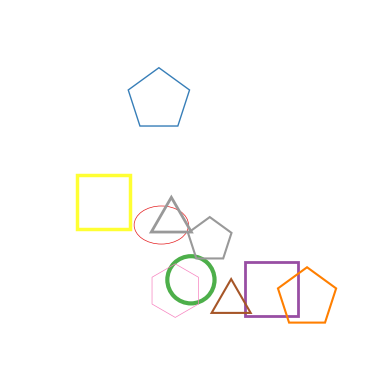[{"shape": "oval", "thickness": 0.5, "radius": 0.35, "center": [0.419, 0.416]}, {"shape": "pentagon", "thickness": 1, "radius": 0.42, "center": [0.413, 0.74]}, {"shape": "circle", "thickness": 3, "radius": 0.31, "center": [0.496, 0.273]}, {"shape": "square", "thickness": 2, "radius": 0.35, "center": [0.705, 0.25]}, {"shape": "pentagon", "thickness": 1.5, "radius": 0.4, "center": [0.798, 0.226]}, {"shape": "square", "thickness": 2.5, "radius": 0.35, "center": [0.268, 0.475]}, {"shape": "triangle", "thickness": 1.5, "radius": 0.29, "center": [0.6, 0.217]}, {"shape": "hexagon", "thickness": 0.5, "radius": 0.35, "center": [0.455, 0.245]}, {"shape": "triangle", "thickness": 2, "radius": 0.3, "center": [0.445, 0.427]}, {"shape": "pentagon", "thickness": 1.5, "radius": 0.3, "center": [0.545, 0.377]}]